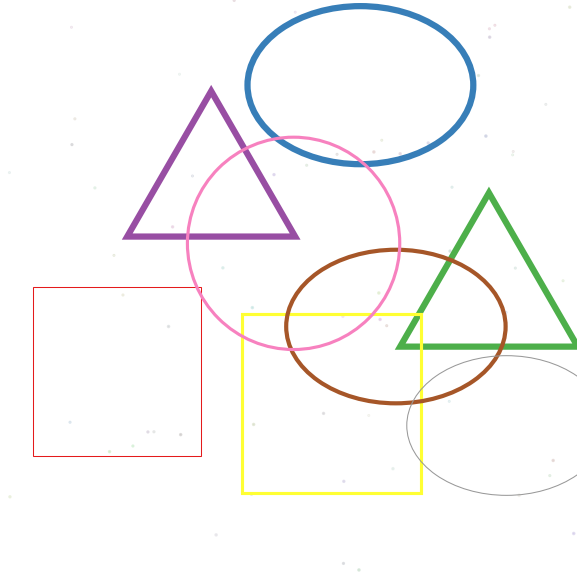[{"shape": "square", "thickness": 0.5, "radius": 0.73, "center": [0.203, 0.356]}, {"shape": "oval", "thickness": 3, "radius": 0.98, "center": [0.624, 0.852]}, {"shape": "triangle", "thickness": 3, "radius": 0.89, "center": [0.847, 0.488]}, {"shape": "triangle", "thickness": 3, "radius": 0.84, "center": [0.366, 0.673]}, {"shape": "square", "thickness": 1.5, "radius": 0.77, "center": [0.574, 0.3]}, {"shape": "oval", "thickness": 2, "radius": 0.95, "center": [0.686, 0.434]}, {"shape": "circle", "thickness": 1.5, "radius": 0.92, "center": [0.508, 0.578]}, {"shape": "oval", "thickness": 0.5, "radius": 0.86, "center": [0.877, 0.262]}]